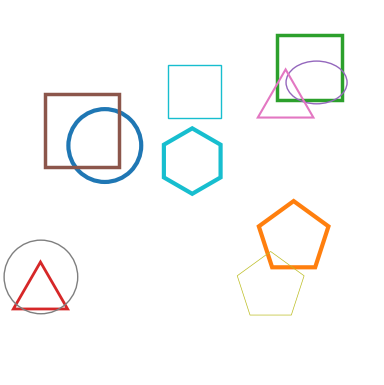[{"shape": "circle", "thickness": 3, "radius": 0.47, "center": [0.272, 0.622]}, {"shape": "pentagon", "thickness": 3, "radius": 0.48, "center": [0.763, 0.383]}, {"shape": "square", "thickness": 2.5, "radius": 0.42, "center": [0.804, 0.825]}, {"shape": "triangle", "thickness": 2, "radius": 0.41, "center": [0.105, 0.238]}, {"shape": "oval", "thickness": 1, "radius": 0.4, "center": [0.822, 0.786]}, {"shape": "square", "thickness": 2.5, "radius": 0.48, "center": [0.213, 0.661]}, {"shape": "triangle", "thickness": 1.5, "radius": 0.42, "center": [0.742, 0.736]}, {"shape": "circle", "thickness": 1, "radius": 0.48, "center": [0.106, 0.281]}, {"shape": "pentagon", "thickness": 0.5, "radius": 0.46, "center": [0.703, 0.256]}, {"shape": "square", "thickness": 1, "radius": 0.34, "center": [0.505, 0.763]}, {"shape": "hexagon", "thickness": 3, "radius": 0.43, "center": [0.499, 0.582]}]